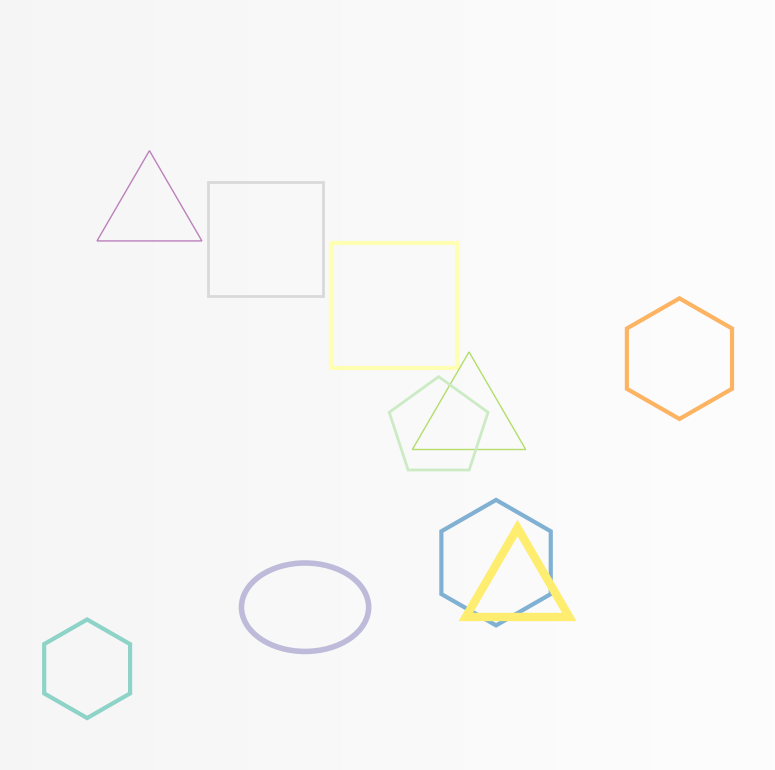[{"shape": "hexagon", "thickness": 1.5, "radius": 0.32, "center": [0.112, 0.131]}, {"shape": "square", "thickness": 1.5, "radius": 0.4, "center": [0.509, 0.603]}, {"shape": "oval", "thickness": 2, "radius": 0.41, "center": [0.394, 0.211]}, {"shape": "hexagon", "thickness": 1.5, "radius": 0.41, "center": [0.64, 0.269]}, {"shape": "hexagon", "thickness": 1.5, "radius": 0.39, "center": [0.877, 0.534]}, {"shape": "triangle", "thickness": 0.5, "radius": 0.42, "center": [0.605, 0.458]}, {"shape": "square", "thickness": 1, "radius": 0.37, "center": [0.342, 0.689]}, {"shape": "triangle", "thickness": 0.5, "radius": 0.39, "center": [0.193, 0.726]}, {"shape": "pentagon", "thickness": 1, "radius": 0.34, "center": [0.566, 0.444]}, {"shape": "triangle", "thickness": 3, "radius": 0.39, "center": [0.668, 0.237]}]